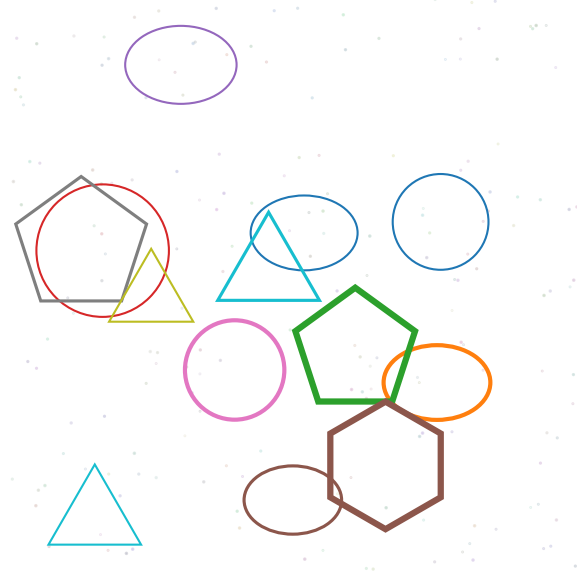[{"shape": "circle", "thickness": 1, "radius": 0.41, "center": [0.763, 0.615]}, {"shape": "oval", "thickness": 1, "radius": 0.46, "center": [0.527, 0.596]}, {"shape": "oval", "thickness": 2, "radius": 0.46, "center": [0.757, 0.337]}, {"shape": "pentagon", "thickness": 3, "radius": 0.54, "center": [0.615, 0.392]}, {"shape": "circle", "thickness": 1, "radius": 0.57, "center": [0.178, 0.565]}, {"shape": "oval", "thickness": 1, "radius": 0.48, "center": [0.313, 0.887]}, {"shape": "oval", "thickness": 1.5, "radius": 0.42, "center": [0.507, 0.133]}, {"shape": "hexagon", "thickness": 3, "radius": 0.55, "center": [0.668, 0.193]}, {"shape": "circle", "thickness": 2, "radius": 0.43, "center": [0.406, 0.358]}, {"shape": "pentagon", "thickness": 1.5, "radius": 0.6, "center": [0.141, 0.574]}, {"shape": "triangle", "thickness": 1, "radius": 0.42, "center": [0.262, 0.484]}, {"shape": "triangle", "thickness": 1.5, "radius": 0.51, "center": [0.465, 0.53]}, {"shape": "triangle", "thickness": 1, "radius": 0.46, "center": [0.164, 0.102]}]